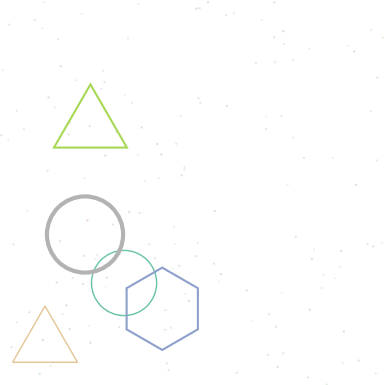[{"shape": "circle", "thickness": 1, "radius": 0.42, "center": [0.322, 0.265]}, {"shape": "hexagon", "thickness": 1.5, "radius": 0.53, "center": [0.421, 0.198]}, {"shape": "triangle", "thickness": 1.5, "radius": 0.55, "center": [0.235, 0.671]}, {"shape": "triangle", "thickness": 1, "radius": 0.49, "center": [0.117, 0.108]}, {"shape": "circle", "thickness": 3, "radius": 0.49, "center": [0.221, 0.391]}]